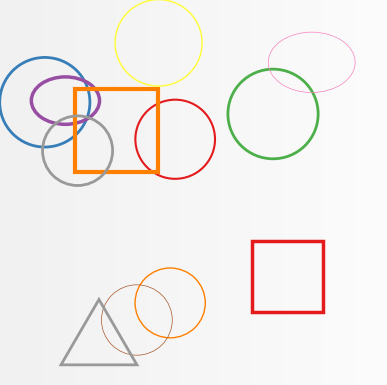[{"shape": "circle", "thickness": 1.5, "radius": 0.51, "center": [0.452, 0.638]}, {"shape": "square", "thickness": 2.5, "radius": 0.46, "center": [0.743, 0.282]}, {"shape": "circle", "thickness": 2, "radius": 0.58, "center": [0.116, 0.734]}, {"shape": "circle", "thickness": 2, "radius": 0.58, "center": [0.705, 0.704]}, {"shape": "oval", "thickness": 2.5, "radius": 0.44, "center": [0.169, 0.739]}, {"shape": "square", "thickness": 3, "radius": 0.54, "center": [0.301, 0.661]}, {"shape": "circle", "thickness": 1, "radius": 0.45, "center": [0.439, 0.213]}, {"shape": "circle", "thickness": 1, "radius": 0.56, "center": [0.409, 0.889]}, {"shape": "circle", "thickness": 0.5, "radius": 0.46, "center": [0.353, 0.169]}, {"shape": "oval", "thickness": 0.5, "radius": 0.56, "center": [0.804, 0.838]}, {"shape": "triangle", "thickness": 2, "radius": 0.57, "center": [0.255, 0.109]}, {"shape": "circle", "thickness": 2, "radius": 0.45, "center": [0.2, 0.609]}]